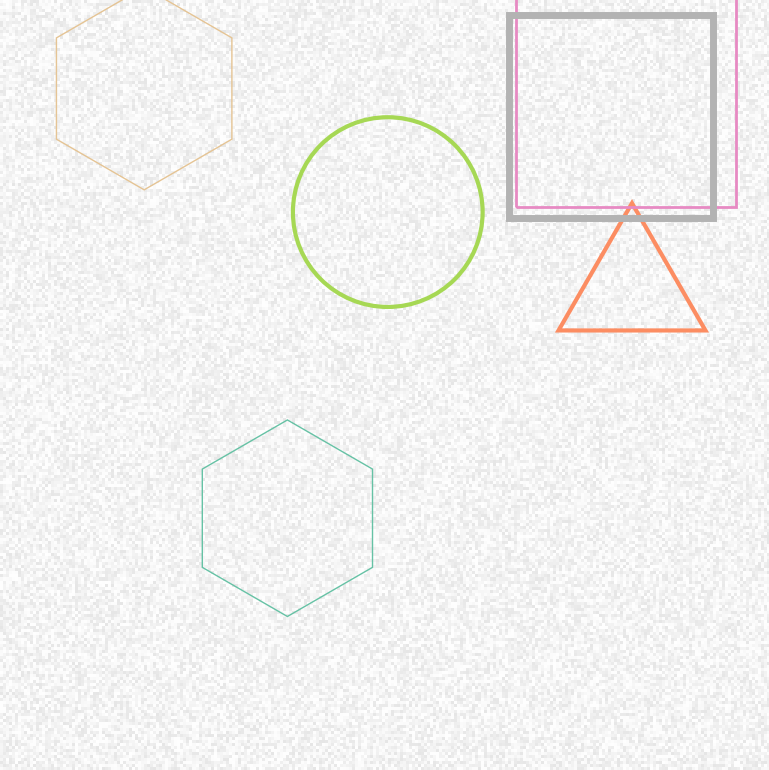[{"shape": "hexagon", "thickness": 0.5, "radius": 0.64, "center": [0.373, 0.327]}, {"shape": "triangle", "thickness": 1.5, "radius": 0.55, "center": [0.821, 0.626]}, {"shape": "square", "thickness": 1, "radius": 0.72, "center": [0.813, 0.874]}, {"shape": "circle", "thickness": 1.5, "radius": 0.62, "center": [0.504, 0.725]}, {"shape": "hexagon", "thickness": 0.5, "radius": 0.66, "center": [0.187, 0.885]}, {"shape": "square", "thickness": 2.5, "radius": 0.66, "center": [0.793, 0.849]}]